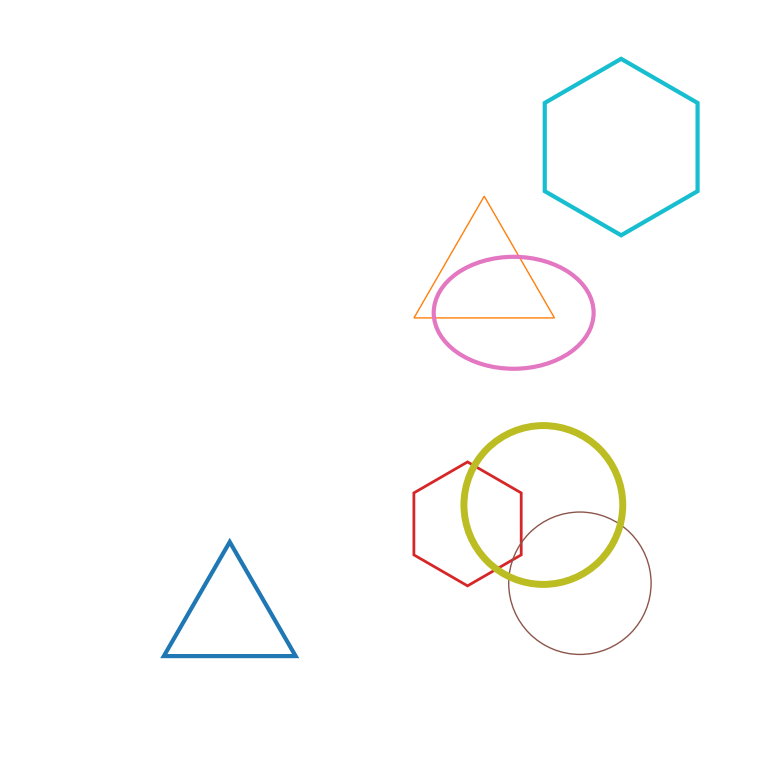[{"shape": "triangle", "thickness": 1.5, "radius": 0.49, "center": [0.298, 0.197]}, {"shape": "triangle", "thickness": 0.5, "radius": 0.53, "center": [0.629, 0.64]}, {"shape": "hexagon", "thickness": 1, "radius": 0.4, "center": [0.607, 0.32]}, {"shape": "circle", "thickness": 0.5, "radius": 0.46, "center": [0.753, 0.243]}, {"shape": "oval", "thickness": 1.5, "radius": 0.52, "center": [0.667, 0.594]}, {"shape": "circle", "thickness": 2.5, "radius": 0.52, "center": [0.706, 0.344]}, {"shape": "hexagon", "thickness": 1.5, "radius": 0.57, "center": [0.807, 0.809]}]